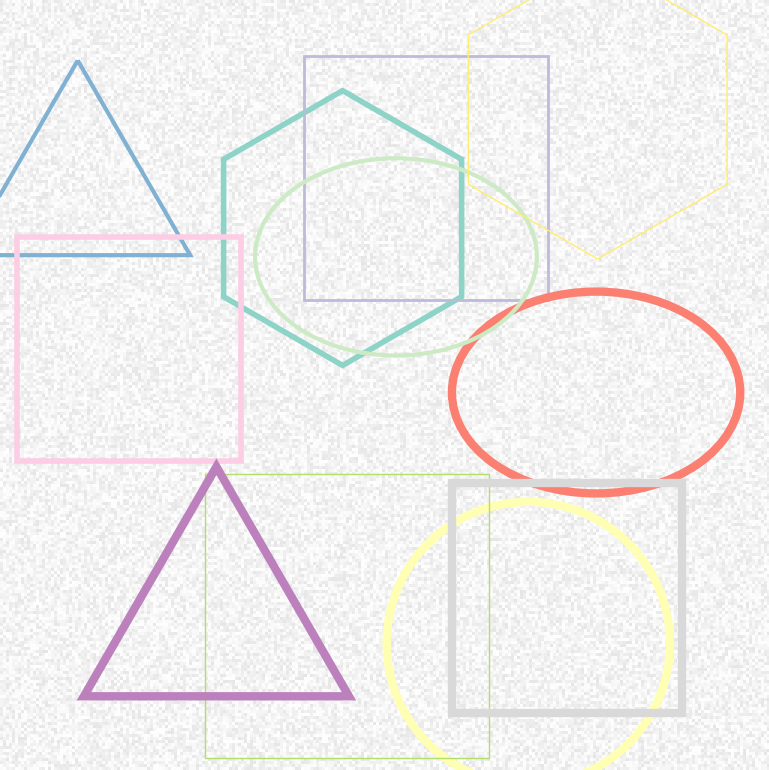[{"shape": "hexagon", "thickness": 2, "radius": 0.89, "center": [0.445, 0.704]}, {"shape": "circle", "thickness": 3, "radius": 0.92, "center": [0.686, 0.164]}, {"shape": "square", "thickness": 1, "radius": 0.79, "center": [0.553, 0.768]}, {"shape": "oval", "thickness": 3, "radius": 0.94, "center": [0.774, 0.49]}, {"shape": "triangle", "thickness": 1.5, "radius": 0.84, "center": [0.101, 0.753]}, {"shape": "square", "thickness": 0.5, "radius": 0.92, "center": [0.45, 0.2]}, {"shape": "square", "thickness": 2, "radius": 0.73, "center": [0.168, 0.547]}, {"shape": "square", "thickness": 3, "radius": 0.75, "center": [0.737, 0.223]}, {"shape": "triangle", "thickness": 3, "radius": 0.99, "center": [0.281, 0.195]}, {"shape": "oval", "thickness": 1.5, "radius": 0.92, "center": [0.514, 0.666]}, {"shape": "hexagon", "thickness": 0.5, "radius": 0.97, "center": [0.776, 0.858]}]